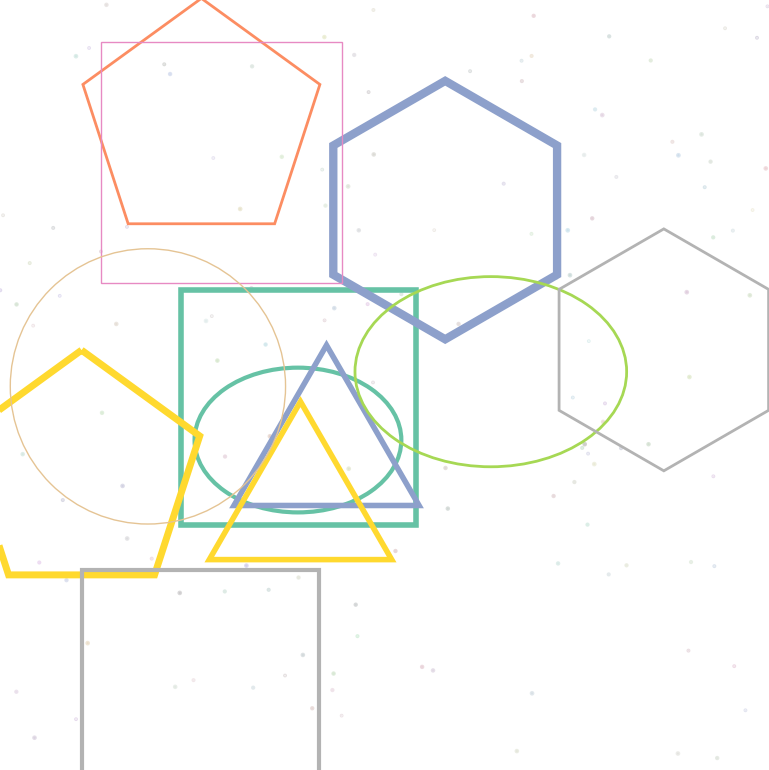[{"shape": "oval", "thickness": 1.5, "radius": 0.67, "center": [0.387, 0.429]}, {"shape": "square", "thickness": 2, "radius": 0.76, "center": [0.387, 0.471]}, {"shape": "pentagon", "thickness": 1, "radius": 0.81, "center": [0.262, 0.84]}, {"shape": "hexagon", "thickness": 3, "radius": 0.84, "center": [0.578, 0.727]}, {"shape": "triangle", "thickness": 2, "radius": 0.69, "center": [0.424, 0.413]}, {"shape": "square", "thickness": 0.5, "radius": 0.78, "center": [0.288, 0.789]}, {"shape": "oval", "thickness": 1, "radius": 0.88, "center": [0.637, 0.517]}, {"shape": "triangle", "thickness": 2, "radius": 0.68, "center": [0.39, 0.342]}, {"shape": "pentagon", "thickness": 2.5, "radius": 0.81, "center": [0.106, 0.384]}, {"shape": "circle", "thickness": 0.5, "radius": 0.89, "center": [0.192, 0.498]}, {"shape": "square", "thickness": 1.5, "radius": 0.77, "center": [0.261, 0.106]}, {"shape": "hexagon", "thickness": 1, "radius": 0.79, "center": [0.862, 0.546]}]